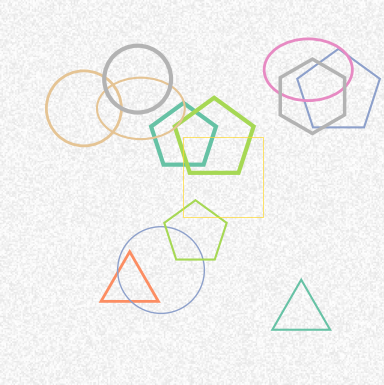[{"shape": "triangle", "thickness": 1.5, "radius": 0.43, "center": [0.782, 0.187]}, {"shape": "pentagon", "thickness": 3, "radius": 0.44, "center": [0.477, 0.644]}, {"shape": "triangle", "thickness": 2, "radius": 0.43, "center": [0.337, 0.26]}, {"shape": "pentagon", "thickness": 1.5, "radius": 0.56, "center": [0.879, 0.76]}, {"shape": "circle", "thickness": 1, "radius": 0.56, "center": [0.418, 0.299]}, {"shape": "oval", "thickness": 2, "radius": 0.57, "center": [0.801, 0.819]}, {"shape": "pentagon", "thickness": 1.5, "radius": 0.43, "center": [0.508, 0.395]}, {"shape": "pentagon", "thickness": 3, "radius": 0.54, "center": [0.556, 0.638]}, {"shape": "square", "thickness": 0.5, "radius": 0.52, "center": [0.58, 0.54]}, {"shape": "oval", "thickness": 1.5, "radius": 0.57, "center": [0.366, 0.718]}, {"shape": "circle", "thickness": 2, "radius": 0.49, "center": [0.218, 0.719]}, {"shape": "circle", "thickness": 3, "radius": 0.43, "center": [0.358, 0.794]}, {"shape": "hexagon", "thickness": 2.5, "radius": 0.48, "center": [0.812, 0.75]}]